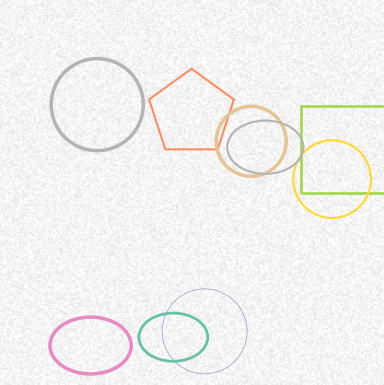[{"shape": "oval", "thickness": 2, "radius": 0.45, "center": [0.45, 0.124]}, {"shape": "pentagon", "thickness": 1.5, "radius": 0.58, "center": [0.497, 0.706]}, {"shape": "circle", "thickness": 0.5, "radius": 0.55, "center": [0.532, 0.139]}, {"shape": "oval", "thickness": 2.5, "radius": 0.53, "center": [0.235, 0.103]}, {"shape": "square", "thickness": 2, "radius": 0.56, "center": [0.894, 0.611]}, {"shape": "circle", "thickness": 1.5, "radius": 0.5, "center": [0.863, 0.535]}, {"shape": "circle", "thickness": 2.5, "radius": 0.45, "center": [0.653, 0.633]}, {"shape": "oval", "thickness": 1.5, "radius": 0.49, "center": [0.689, 0.618]}, {"shape": "circle", "thickness": 2.5, "radius": 0.6, "center": [0.253, 0.728]}]